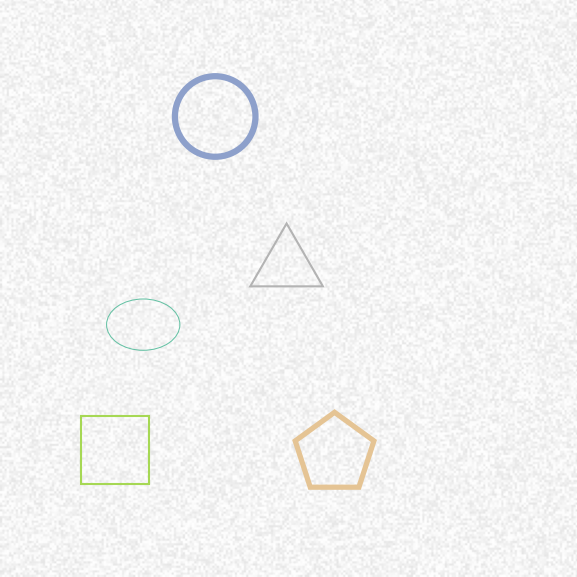[{"shape": "oval", "thickness": 0.5, "radius": 0.32, "center": [0.248, 0.437]}, {"shape": "circle", "thickness": 3, "radius": 0.35, "center": [0.373, 0.797]}, {"shape": "square", "thickness": 1, "radius": 0.3, "center": [0.199, 0.22]}, {"shape": "pentagon", "thickness": 2.5, "radius": 0.36, "center": [0.579, 0.213]}, {"shape": "triangle", "thickness": 1, "radius": 0.36, "center": [0.496, 0.54]}]